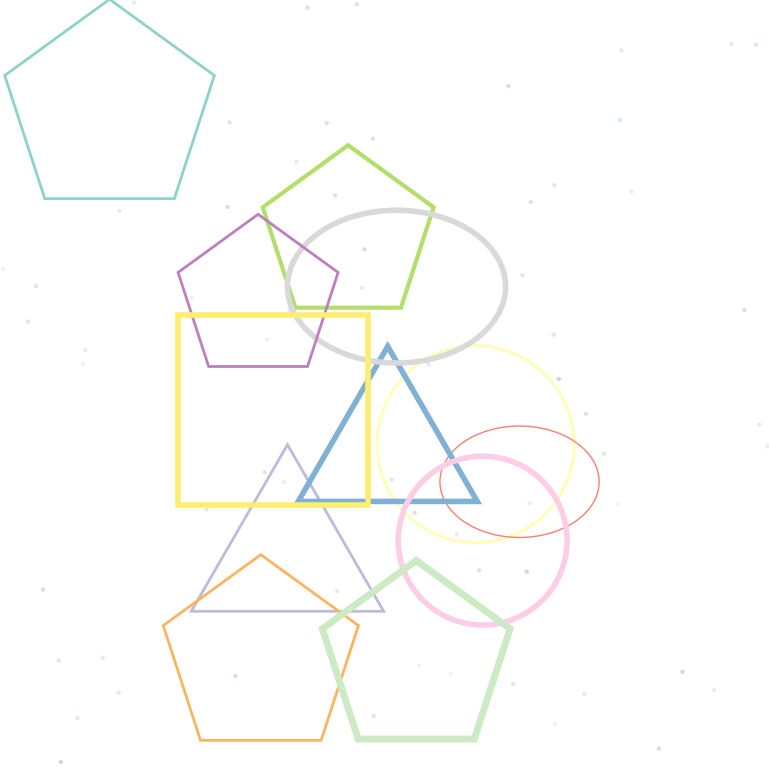[{"shape": "pentagon", "thickness": 1, "radius": 0.72, "center": [0.142, 0.858]}, {"shape": "circle", "thickness": 1, "radius": 0.64, "center": [0.618, 0.423]}, {"shape": "triangle", "thickness": 1, "radius": 0.72, "center": [0.373, 0.278]}, {"shape": "oval", "thickness": 0.5, "radius": 0.52, "center": [0.675, 0.374]}, {"shape": "triangle", "thickness": 2, "radius": 0.67, "center": [0.504, 0.416]}, {"shape": "pentagon", "thickness": 1, "radius": 0.67, "center": [0.339, 0.146]}, {"shape": "pentagon", "thickness": 1.5, "radius": 0.58, "center": [0.452, 0.695]}, {"shape": "circle", "thickness": 2, "radius": 0.55, "center": [0.627, 0.298]}, {"shape": "oval", "thickness": 2, "radius": 0.71, "center": [0.515, 0.628]}, {"shape": "pentagon", "thickness": 1, "radius": 0.55, "center": [0.335, 0.612]}, {"shape": "pentagon", "thickness": 2.5, "radius": 0.64, "center": [0.541, 0.144]}, {"shape": "square", "thickness": 2, "radius": 0.62, "center": [0.354, 0.468]}]